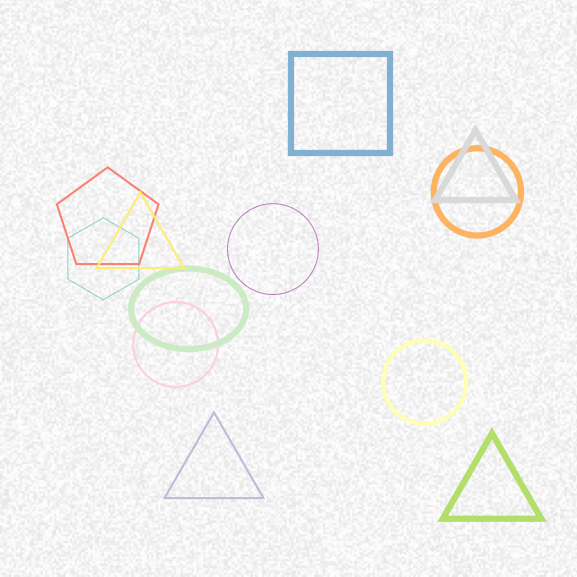[{"shape": "hexagon", "thickness": 0.5, "radius": 0.35, "center": [0.179, 0.551]}, {"shape": "circle", "thickness": 2, "radius": 0.36, "center": [0.735, 0.337]}, {"shape": "triangle", "thickness": 1, "radius": 0.49, "center": [0.371, 0.186]}, {"shape": "pentagon", "thickness": 1, "radius": 0.46, "center": [0.187, 0.617]}, {"shape": "square", "thickness": 3, "radius": 0.43, "center": [0.59, 0.82]}, {"shape": "circle", "thickness": 3, "radius": 0.38, "center": [0.827, 0.667]}, {"shape": "triangle", "thickness": 3, "radius": 0.49, "center": [0.852, 0.15]}, {"shape": "circle", "thickness": 1, "radius": 0.37, "center": [0.304, 0.403]}, {"shape": "triangle", "thickness": 3, "radius": 0.4, "center": [0.823, 0.693]}, {"shape": "circle", "thickness": 0.5, "radius": 0.39, "center": [0.473, 0.568]}, {"shape": "oval", "thickness": 3, "radius": 0.5, "center": [0.327, 0.464]}, {"shape": "triangle", "thickness": 1, "radius": 0.44, "center": [0.243, 0.579]}]